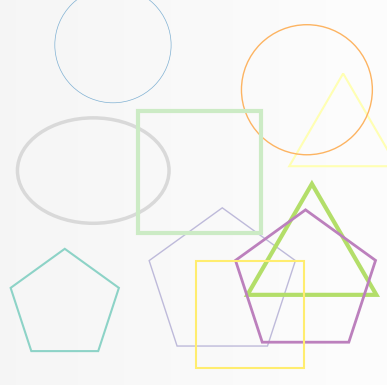[{"shape": "pentagon", "thickness": 1.5, "radius": 0.73, "center": [0.167, 0.207]}, {"shape": "triangle", "thickness": 1.5, "radius": 0.8, "center": [0.886, 0.649]}, {"shape": "pentagon", "thickness": 1, "radius": 0.99, "center": [0.574, 0.262]}, {"shape": "circle", "thickness": 0.5, "radius": 0.75, "center": [0.292, 0.883]}, {"shape": "circle", "thickness": 1, "radius": 0.84, "center": [0.792, 0.767]}, {"shape": "triangle", "thickness": 3, "radius": 0.96, "center": [0.805, 0.33]}, {"shape": "oval", "thickness": 2.5, "radius": 0.98, "center": [0.241, 0.557]}, {"shape": "pentagon", "thickness": 2, "radius": 0.95, "center": [0.788, 0.265]}, {"shape": "square", "thickness": 3, "radius": 0.79, "center": [0.514, 0.554]}, {"shape": "square", "thickness": 1.5, "radius": 0.7, "center": [0.645, 0.183]}]